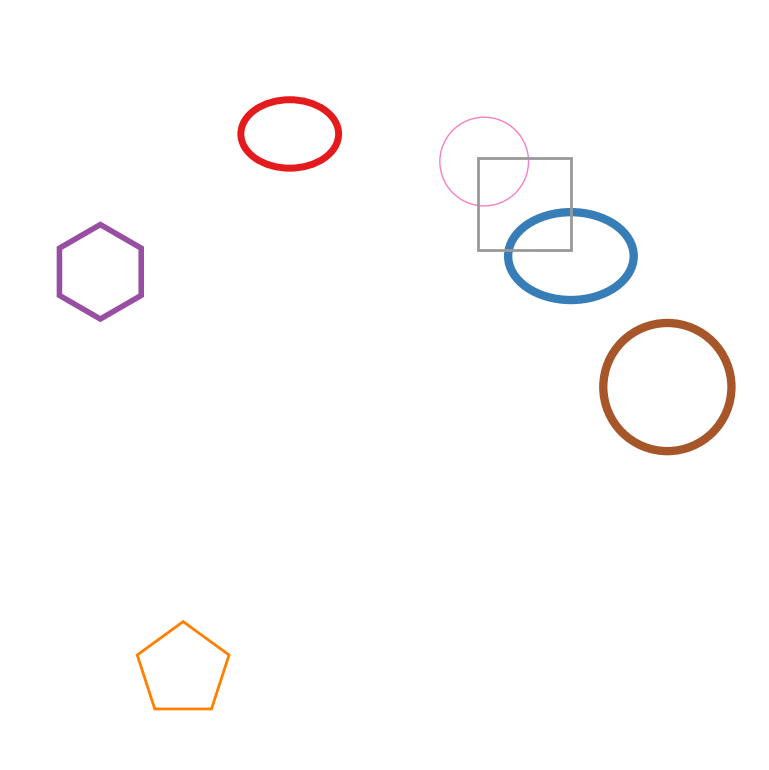[{"shape": "oval", "thickness": 2.5, "radius": 0.32, "center": [0.376, 0.826]}, {"shape": "oval", "thickness": 3, "radius": 0.41, "center": [0.741, 0.667]}, {"shape": "hexagon", "thickness": 2, "radius": 0.31, "center": [0.13, 0.647]}, {"shape": "pentagon", "thickness": 1, "radius": 0.31, "center": [0.238, 0.13]}, {"shape": "circle", "thickness": 3, "radius": 0.42, "center": [0.867, 0.497]}, {"shape": "circle", "thickness": 0.5, "radius": 0.29, "center": [0.629, 0.79]}, {"shape": "square", "thickness": 1, "radius": 0.3, "center": [0.681, 0.735]}]